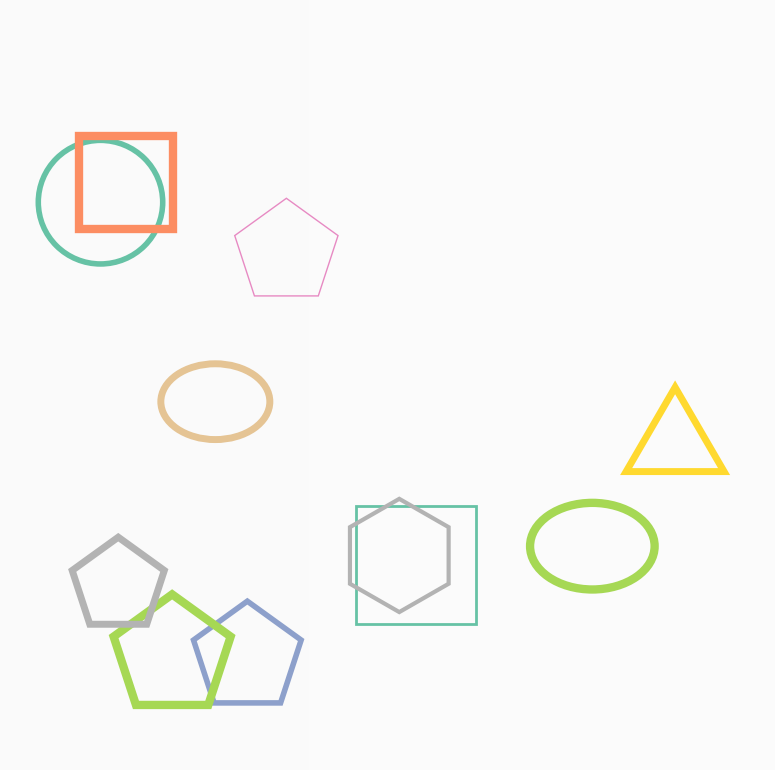[{"shape": "square", "thickness": 1, "radius": 0.39, "center": [0.536, 0.266]}, {"shape": "circle", "thickness": 2, "radius": 0.4, "center": [0.13, 0.737]}, {"shape": "square", "thickness": 3, "radius": 0.3, "center": [0.163, 0.763]}, {"shape": "pentagon", "thickness": 2, "radius": 0.37, "center": [0.319, 0.146]}, {"shape": "pentagon", "thickness": 0.5, "radius": 0.35, "center": [0.37, 0.672]}, {"shape": "oval", "thickness": 3, "radius": 0.4, "center": [0.764, 0.291]}, {"shape": "pentagon", "thickness": 3, "radius": 0.4, "center": [0.222, 0.149]}, {"shape": "triangle", "thickness": 2.5, "radius": 0.36, "center": [0.871, 0.424]}, {"shape": "oval", "thickness": 2.5, "radius": 0.35, "center": [0.278, 0.478]}, {"shape": "hexagon", "thickness": 1.5, "radius": 0.37, "center": [0.515, 0.279]}, {"shape": "pentagon", "thickness": 2.5, "radius": 0.31, "center": [0.153, 0.24]}]